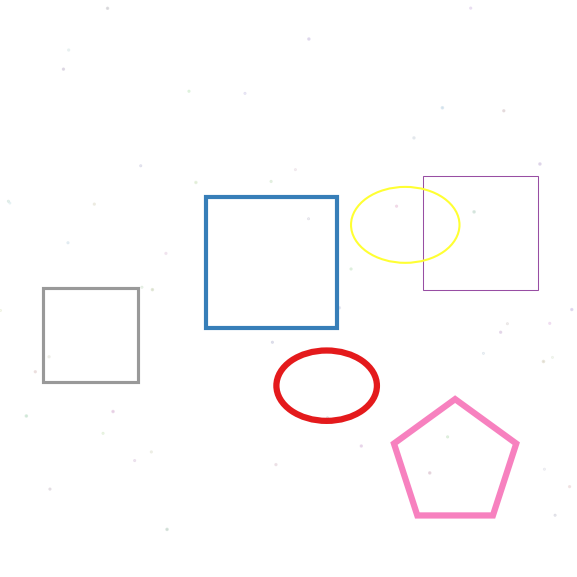[{"shape": "oval", "thickness": 3, "radius": 0.44, "center": [0.566, 0.331]}, {"shape": "square", "thickness": 2, "radius": 0.57, "center": [0.47, 0.544]}, {"shape": "square", "thickness": 0.5, "radius": 0.5, "center": [0.832, 0.596]}, {"shape": "oval", "thickness": 1, "radius": 0.47, "center": [0.702, 0.61]}, {"shape": "pentagon", "thickness": 3, "radius": 0.56, "center": [0.788, 0.197]}, {"shape": "square", "thickness": 1.5, "radius": 0.41, "center": [0.157, 0.419]}]